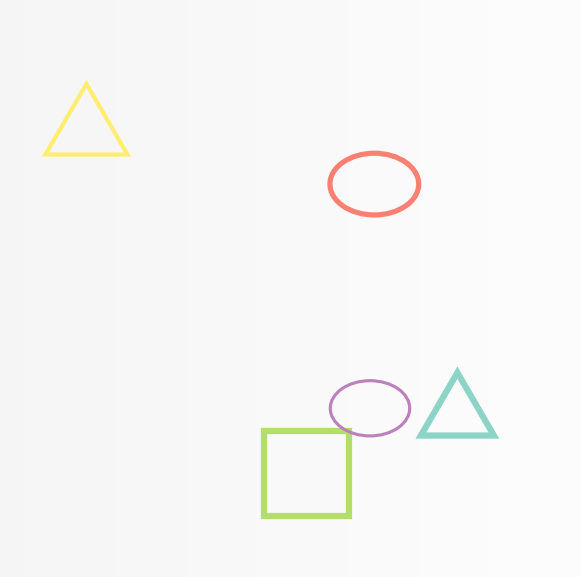[{"shape": "triangle", "thickness": 3, "radius": 0.36, "center": [0.787, 0.281]}, {"shape": "oval", "thickness": 2.5, "radius": 0.38, "center": [0.644, 0.68]}, {"shape": "square", "thickness": 3, "radius": 0.36, "center": [0.527, 0.179]}, {"shape": "oval", "thickness": 1.5, "radius": 0.34, "center": [0.637, 0.292]}, {"shape": "triangle", "thickness": 2, "radius": 0.41, "center": [0.149, 0.772]}]